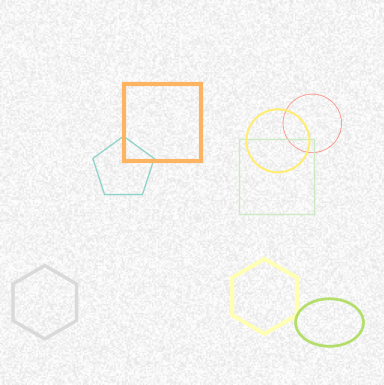[{"shape": "pentagon", "thickness": 1, "radius": 0.42, "center": [0.321, 0.562]}, {"shape": "hexagon", "thickness": 3, "radius": 0.49, "center": [0.687, 0.23]}, {"shape": "circle", "thickness": 0.5, "radius": 0.38, "center": [0.811, 0.68]}, {"shape": "square", "thickness": 3, "radius": 0.5, "center": [0.422, 0.681]}, {"shape": "oval", "thickness": 2, "radius": 0.44, "center": [0.856, 0.162]}, {"shape": "hexagon", "thickness": 2.5, "radius": 0.48, "center": [0.116, 0.215]}, {"shape": "square", "thickness": 1, "radius": 0.48, "center": [0.718, 0.541]}, {"shape": "circle", "thickness": 1.5, "radius": 0.41, "center": [0.722, 0.634]}]